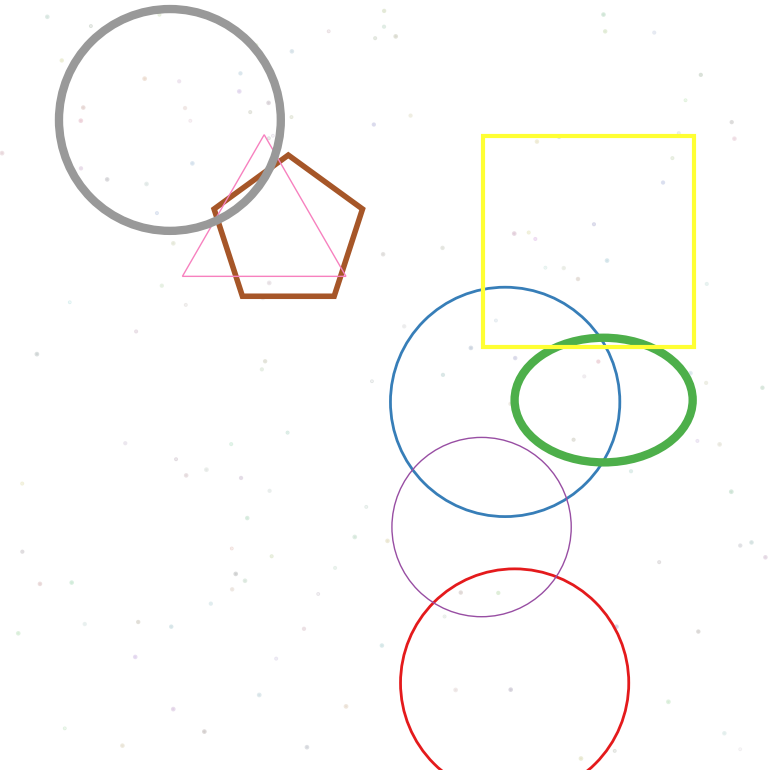[{"shape": "circle", "thickness": 1, "radius": 0.74, "center": [0.668, 0.113]}, {"shape": "circle", "thickness": 1, "radius": 0.74, "center": [0.656, 0.478]}, {"shape": "oval", "thickness": 3, "radius": 0.58, "center": [0.784, 0.48]}, {"shape": "circle", "thickness": 0.5, "radius": 0.58, "center": [0.625, 0.316]}, {"shape": "square", "thickness": 1.5, "radius": 0.69, "center": [0.764, 0.686]}, {"shape": "pentagon", "thickness": 2, "radius": 0.51, "center": [0.374, 0.697]}, {"shape": "triangle", "thickness": 0.5, "radius": 0.61, "center": [0.343, 0.702]}, {"shape": "circle", "thickness": 3, "radius": 0.72, "center": [0.221, 0.844]}]